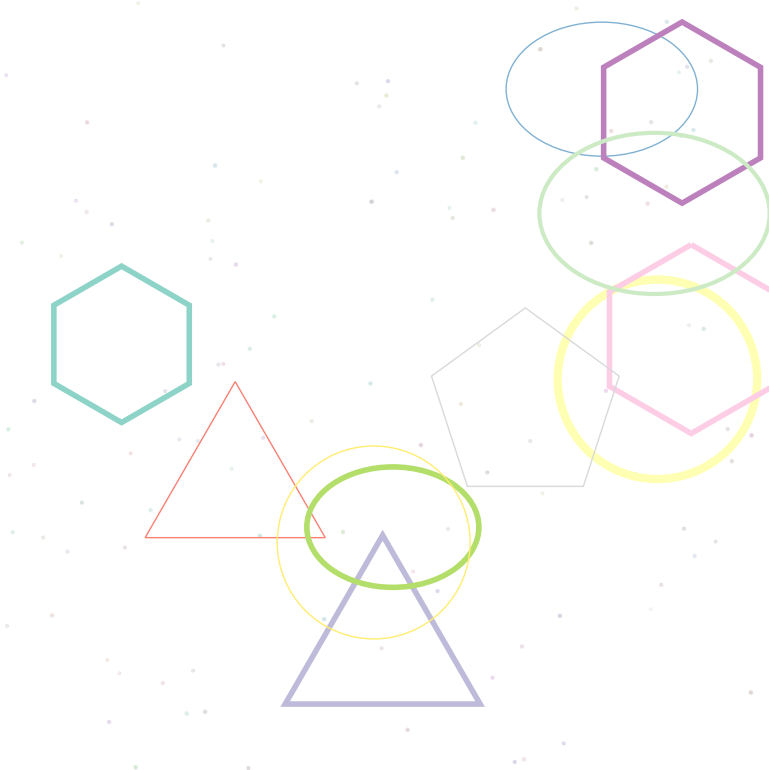[{"shape": "hexagon", "thickness": 2, "radius": 0.51, "center": [0.158, 0.553]}, {"shape": "circle", "thickness": 3, "radius": 0.65, "center": [0.854, 0.507]}, {"shape": "triangle", "thickness": 2, "radius": 0.73, "center": [0.497, 0.159]}, {"shape": "triangle", "thickness": 0.5, "radius": 0.68, "center": [0.305, 0.369]}, {"shape": "oval", "thickness": 0.5, "radius": 0.62, "center": [0.782, 0.884]}, {"shape": "oval", "thickness": 2, "radius": 0.56, "center": [0.51, 0.315]}, {"shape": "hexagon", "thickness": 2, "radius": 0.61, "center": [0.898, 0.56]}, {"shape": "pentagon", "thickness": 0.5, "radius": 0.64, "center": [0.682, 0.472]}, {"shape": "hexagon", "thickness": 2, "radius": 0.59, "center": [0.886, 0.854]}, {"shape": "oval", "thickness": 1.5, "radius": 0.75, "center": [0.85, 0.723]}, {"shape": "circle", "thickness": 0.5, "radius": 0.63, "center": [0.485, 0.296]}]